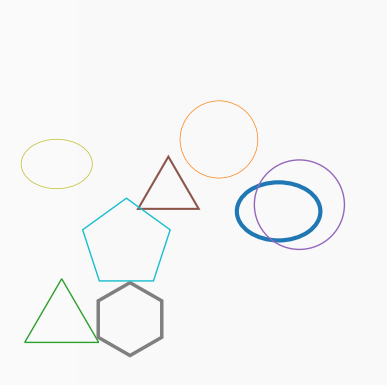[{"shape": "oval", "thickness": 3, "radius": 0.54, "center": [0.719, 0.451]}, {"shape": "circle", "thickness": 0.5, "radius": 0.5, "center": [0.565, 0.638]}, {"shape": "triangle", "thickness": 1, "radius": 0.55, "center": [0.159, 0.166]}, {"shape": "circle", "thickness": 1, "radius": 0.58, "center": [0.773, 0.468]}, {"shape": "triangle", "thickness": 1.5, "radius": 0.45, "center": [0.435, 0.503]}, {"shape": "hexagon", "thickness": 2.5, "radius": 0.47, "center": [0.335, 0.171]}, {"shape": "oval", "thickness": 0.5, "radius": 0.46, "center": [0.146, 0.574]}, {"shape": "pentagon", "thickness": 1, "radius": 0.59, "center": [0.326, 0.366]}]